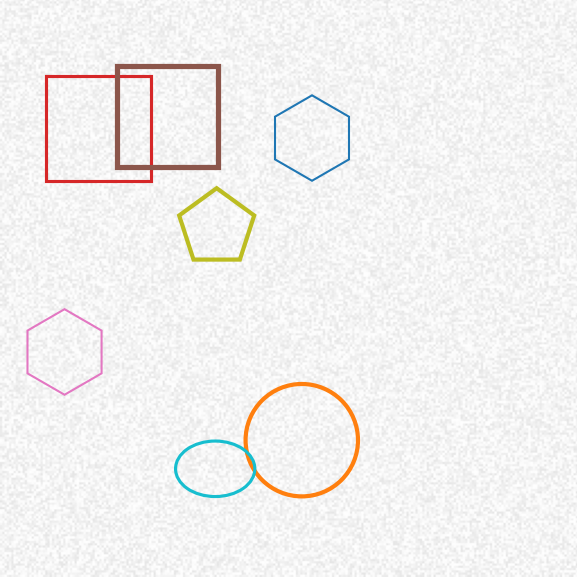[{"shape": "hexagon", "thickness": 1, "radius": 0.37, "center": [0.54, 0.76]}, {"shape": "circle", "thickness": 2, "radius": 0.49, "center": [0.523, 0.237]}, {"shape": "square", "thickness": 1.5, "radius": 0.46, "center": [0.171, 0.777]}, {"shape": "square", "thickness": 2.5, "radius": 0.44, "center": [0.29, 0.797]}, {"shape": "hexagon", "thickness": 1, "radius": 0.37, "center": [0.112, 0.39]}, {"shape": "pentagon", "thickness": 2, "radius": 0.34, "center": [0.375, 0.605]}, {"shape": "oval", "thickness": 1.5, "radius": 0.34, "center": [0.373, 0.187]}]